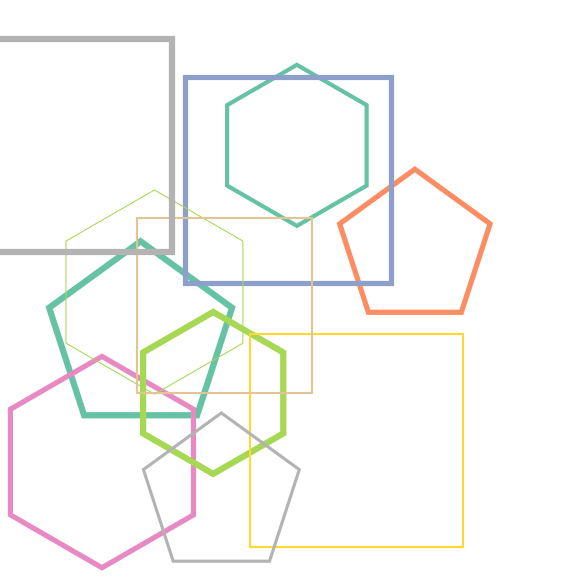[{"shape": "pentagon", "thickness": 3, "radius": 0.83, "center": [0.243, 0.415]}, {"shape": "hexagon", "thickness": 2, "radius": 0.7, "center": [0.514, 0.747]}, {"shape": "pentagon", "thickness": 2.5, "radius": 0.68, "center": [0.718, 0.569]}, {"shape": "square", "thickness": 2.5, "radius": 0.89, "center": [0.498, 0.688]}, {"shape": "hexagon", "thickness": 2.5, "radius": 0.91, "center": [0.177, 0.199]}, {"shape": "hexagon", "thickness": 0.5, "radius": 0.88, "center": [0.267, 0.493]}, {"shape": "hexagon", "thickness": 3, "radius": 0.7, "center": [0.369, 0.319]}, {"shape": "square", "thickness": 1, "radius": 0.93, "center": [0.617, 0.237]}, {"shape": "square", "thickness": 1, "radius": 0.76, "center": [0.389, 0.47]}, {"shape": "pentagon", "thickness": 1.5, "radius": 0.71, "center": [0.383, 0.142]}, {"shape": "square", "thickness": 3, "radius": 0.92, "center": [0.113, 0.747]}]